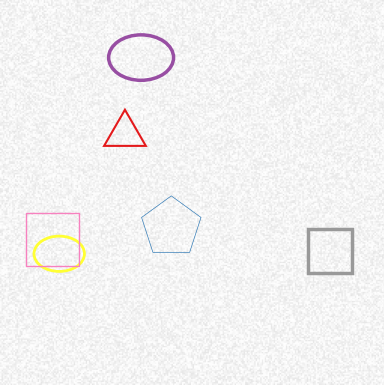[{"shape": "triangle", "thickness": 1.5, "radius": 0.31, "center": [0.325, 0.652]}, {"shape": "pentagon", "thickness": 0.5, "radius": 0.41, "center": [0.445, 0.41]}, {"shape": "oval", "thickness": 2.5, "radius": 0.42, "center": [0.367, 0.85]}, {"shape": "oval", "thickness": 2, "radius": 0.33, "center": [0.154, 0.341]}, {"shape": "square", "thickness": 1, "radius": 0.34, "center": [0.136, 0.377]}, {"shape": "square", "thickness": 2.5, "radius": 0.29, "center": [0.856, 0.348]}]